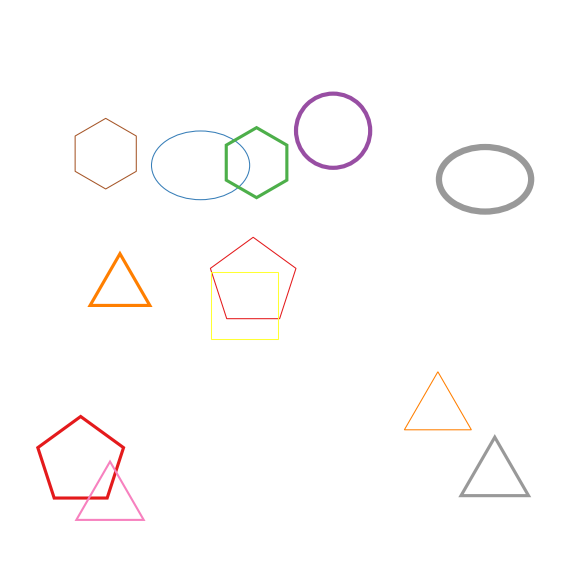[{"shape": "pentagon", "thickness": 1.5, "radius": 0.39, "center": [0.14, 0.2]}, {"shape": "pentagon", "thickness": 0.5, "radius": 0.39, "center": [0.438, 0.51]}, {"shape": "oval", "thickness": 0.5, "radius": 0.42, "center": [0.347, 0.713]}, {"shape": "hexagon", "thickness": 1.5, "radius": 0.3, "center": [0.444, 0.717]}, {"shape": "circle", "thickness": 2, "radius": 0.32, "center": [0.577, 0.773]}, {"shape": "triangle", "thickness": 1.5, "radius": 0.3, "center": [0.208, 0.5]}, {"shape": "triangle", "thickness": 0.5, "radius": 0.33, "center": [0.758, 0.288]}, {"shape": "square", "thickness": 0.5, "radius": 0.29, "center": [0.424, 0.471]}, {"shape": "hexagon", "thickness": 0.5, "radius": 0.31, "center": [0.183, 0.733]}, {"shape": "triangle", "thickness": 1, "radius": 0.34, "center": [0.191, 0.133]}, {"shape": "triangle", "thickness": 1.5, "radius": 0.34, "center": [0.857, 0.175]}, {"shape": "oval", "thickness": 3, "radius": 0.4, "center": [0.84, 0.689]}]